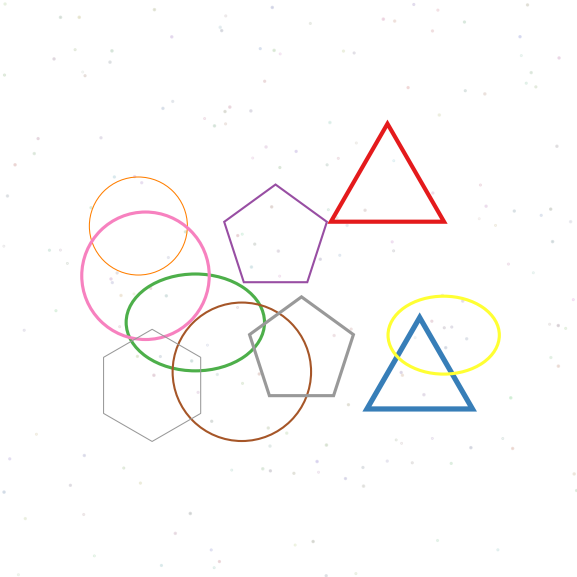[{"shape": "triangle", "thickness": 2, "radius": 0.57, "center": [0.671, 0.672]}, {"shape": "triangle", "thickness": 2.5, "radius": 0.53, "center": [0.727, 0.344]}, {"shape": "oval", "thickness": 1.5, "radius": 0.6, "center": [0.338, 0.441]}, {"shape": "pentagon", "thickness": 1, "radius": 0.47, "center": [0.477, 0.586]}, {"shape": "circle", "thickness": 0.5, "radius": 0.42, "center": [0.24, 0.608]}, {"shape": "oval", "thickness": 1.5, "radius": 0.48, "center": [0.768, 0.419]}, {"shape": "circle", "thickness": 1, "radius": 0.6, "center": [0.419, 0.355]}, {"shape": "circle", "thickness": 1.5, "radius": 0.55, "center": [0.252, 0.522]}, {"shape": "hexagon", "thickness": 0.5, "radius": 0.49, "center": [0.263, 0.332]}, {"shape": "pentagon", "thickness": 1.5, "radius": 0.47, "center": [0.522, 0.391]}]